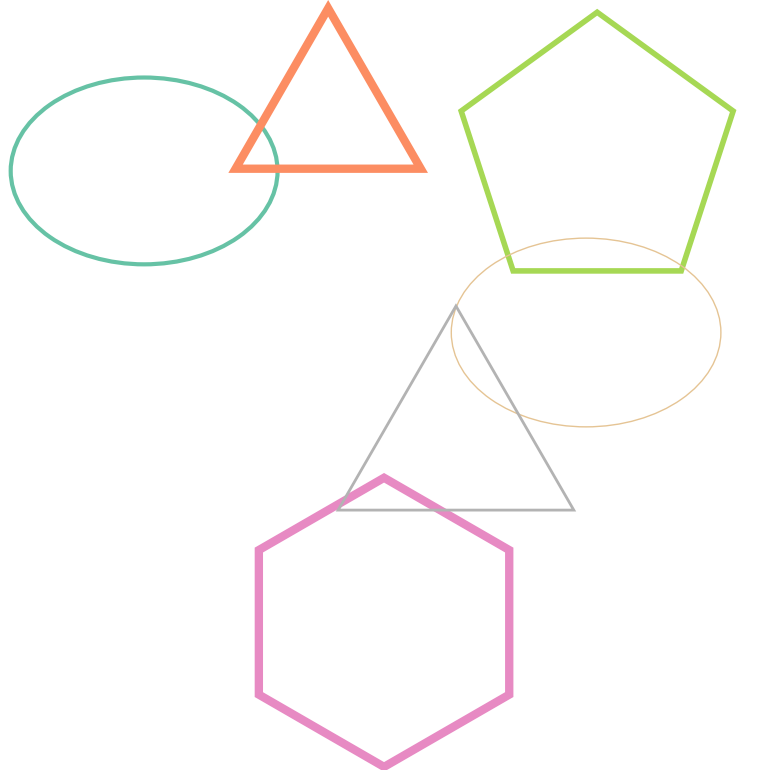[{"shape": "oval", "thickness": 1.5, "radius": 0.87, "center": [0.187, 0.778]}, {"shape": "triangle", "thickness": 3, "radius": 0.69, "center": [0.426, 0.85]}, {"shape": "hexagon", "thickness": 3, "radius": 0.94, "center": [0.499, 0.192]}, {"shape": "pentagon", "thickness": 2, "radius": 0.93, "center": [0.776, 0.798]}, {"shape": "oval", "thickness": 0.5, "radius": 0.88, "center": [0.761, 0.568]}, {"shape": "triangle", "thickness": 1, "radius": 0.88, "center": [0.592, 0.426]}]